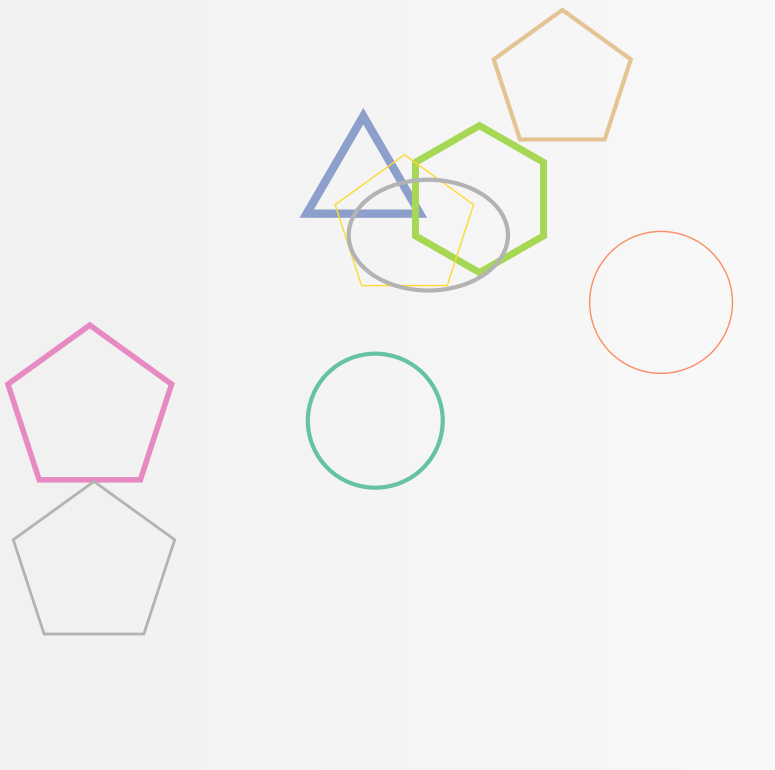[{"shape": "circle", "thickness": 1.5, "radius": 0.44, "center": [0.484, 0.454]}, {"shape": "circle", "thickness": 0.5, "radius": 0.46, "center": [0.853, 0.607]}, {"shape": "triangle", "thickness": 3, "radius": 0.42, "center": [0.469, 0.765]}, {"shape": "pentagon", "thickness": 2, "radius": 0.56, "center": [0.116, 0.467]}, {"shape": "hexagon", "thickness": 2.5, "radius": 0.48, "center": [0.619, 0.741]}, {"shape": "pentagon", "thickness": 0.5, "radius": 0.47, "center": [0.522, 0.705]}, {"shape": "pentagon", "thickness": 1.5, "radius": 0.47, "center": [0.726, 0.894]}, {"shape": "pentagon", "thickness": 1, "radius": 0.55, "center": [0.121, 0.265]}, {"shape": "oval", "thickness": 1.5, "radius": 0.51, "center": [0.553, 0.695]}]